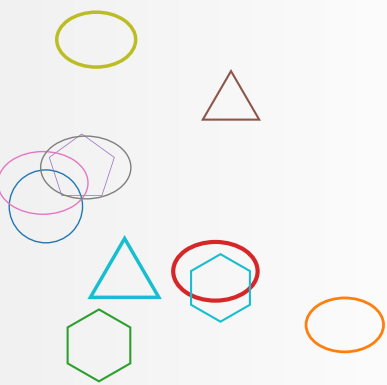[{"shape": "circle", "thickness": 1, "radius": 0.47, "center": [0.118, 0.464]}, {"shape": "oval", "thickness": 2, "radius": 0.5, "center": [0.89, 0.156]}, {"shape": "hexagon", "thickness": 1.5, "radius": 0.47, "center": [0.255, 0.103]}, {"shape": "oval", "thickness": 3, "radius": 0.54, "center": [0.556, 0.295]}, {"shape": "pentagon", "thickness": 0.5, "radius": 0.44, "center": [0.211, 0.564]}, {"shape": "triangle", "thickness": 1.5, "radius": 0.42, "center": [0.596, 0.731]}, {"shape": "oval", "thickness": 1, "radius": 0.58, "center": [0.111, 0.525]}, {"shape": "oval", "thickness": 1, "radius": 0.58, "center": [0.221, 0.565]}, {"shape": "oval", "thickness": 2.5, "radius": 0.51, "center": [0.248, 0.897]}, {"shape": "hexagon", "thickness": 1.5, "radius": 0.44, "center": [0.569, 0.252]}, {"shape": "triangle", "thickness": 2.5, "radius": 0.51, "center": [0.322, 0.279]}]